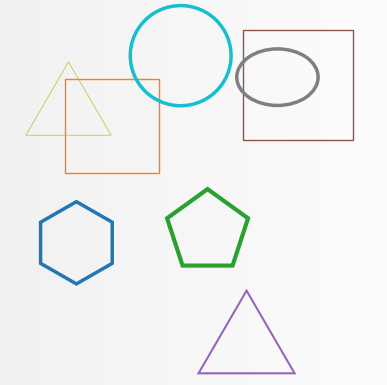[{"shape": "hexagon", "thickness": 2.5, "radius": 0.53, "center": [0.197, 0.369]}, {"shape": "square", "thickness": 1, "radius": 0.61, "center": [0.288, 0.673]}, {"shape": "pentagon", "thickness": 3, "radius": 0.55, "center": [0.536, 0.399]}, {"shape": "triangle", "thickness": 1.5, "radius": 0.72, "center": [0.636, 0.102]}, {"shape": "square", "thickness": 1, "radius": 0.71, "center": [0.769, 0.779]}, {"shape": "oval", "thickness": 2.5, "radius": 0.52, "center": [0.716, 0.8]}, {"shape": "triangle", "thickness": 0.5, "radius": 0.63, "center": [0.177, 0.712]}, {"shape": "circle", "thickness": 2.5, "radius": 0.65, "center": [0.466, 0.855]}]